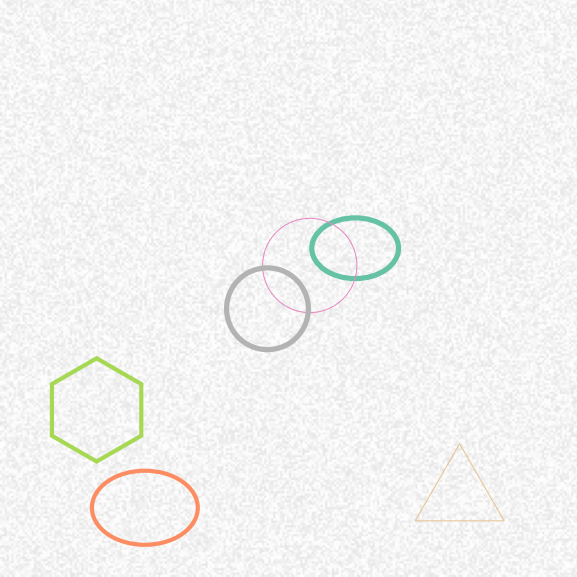[{"shape": "oval", "thickness": 2.5, "radius": 0.38, "center": [0.615, 0.569]}, {"shape": "oval", "thickness": 2, "radius": 0.46, "center": [0.251, 0.12]}, {"shape": "circle", "thickness": 0.5, "radius": 0.41, "center": [0.536, 0.539]}, {"shape": "hexagon", "thickness": 2, "radius": 0.45, "center": [0.167, 0.289]}, {"shape": "triangle", "thickness": 0.5, "radius": 0.45, "center": [0.796, 0.142]}, {"shape": "circle", "thickness": 2.5, "radius": 0.35, "center": [0.463, 0.465]}]